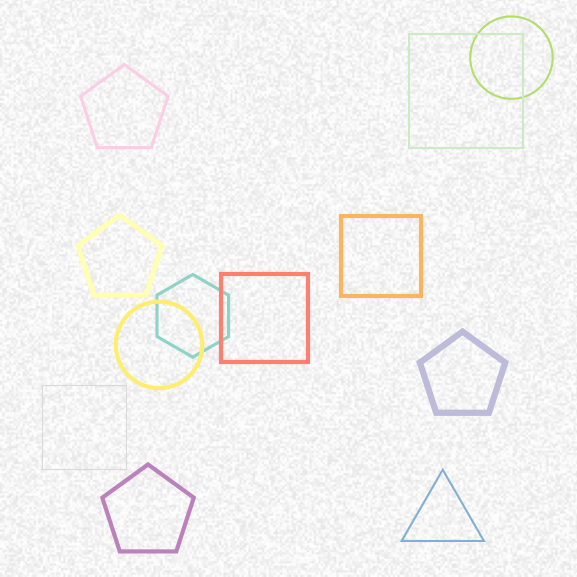[{"shape": "hexagon", "thickness": 1.5, "radius": 0.36, "center": [0.334, 0.452]}, {"shape": "pentagon", "thickness": 2.5, "radius": 0.38, "center": [0.208, 0.55]}, {"shape": "pentagon", "thickness": 3, "radius": 0.39, "center": [0.801, 0.347]}, {"shape": "square", "thickness": 2, "radius": 0.38, "center": [0.458, 0.449]}, {"shape": "triangle", "thickness": 1, "radius": 0.41, "center": [0.767, 0.104]}, {"shape": "square", "thickness": 2, "radius": 0.35, "center": [0.66, 0.557]}, {"shape": "circle", "thickness": 1, "radius": 0.36, "center": [0.886, 0.899]}, {"shape": "pentagon", "thickness": 1.5, "radius": 0.4, "center": [0.215, 0.808]}, {"shape": "square", "thickness": 0.5, "radius": 0.37, "center": [0.146, 0.26]}, {"shape": "pentagon", "thickness": 2, "radius": 0.42, "center": [0.256, 0.112]}, {"shape": "square", "thickness": 1, "radius": 0.49, "center": [0.807, 0.841]}, {"shape": "circle", "thickness": 2, "radius": 0.37, "center": [0.275, 0.402]}]